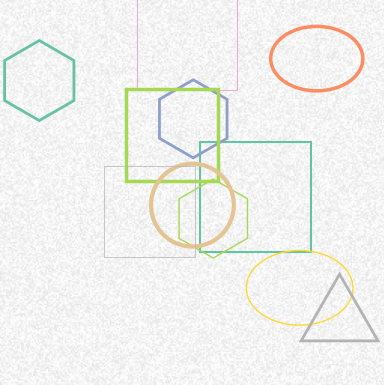[{"shape": "square", "thickness": 1.5, "radius": 0.72, "center": [0.663, 0.489]}, {"shape": "hexagon", "thickness": 2, "radius": 0.52, "center": [0.102, 0.791]}, {"shape": "oval", "thickness": 2.5, "radius": 0.6, "center": [0.823, 0.848]}, {"shape": "hexagon", "thickness": 2, "radius": 0.51, "center": [0.502, 0.691]}, {"shape": "square", "thickness": 0.5, "radius": 0.65, "center": [0.487, 0.897]}, {"shape": "hexagon", "thickness": 1, "radius": 0.51, "center": [0.554, 0.432]}, {"shape": "square", "thickness": 2.5, "radius": 0.6, "center": [0.446, 0.648]}, {"shape": "oval", "thickness": 1, "radius": 0.69, "center": [0.778, 0.252]}, {"shape": "circle", "thickness": 3, "radius": 0.54, "center": [0.5, 0.467]}, {"shape": "triangle", "thickness": 2, "radius": 0.58, "center": [0.882, 0.172]}, {"shape": "square", "thickness": 0.5, "radius": 0.59, "center": [0.388, 0.45]}]